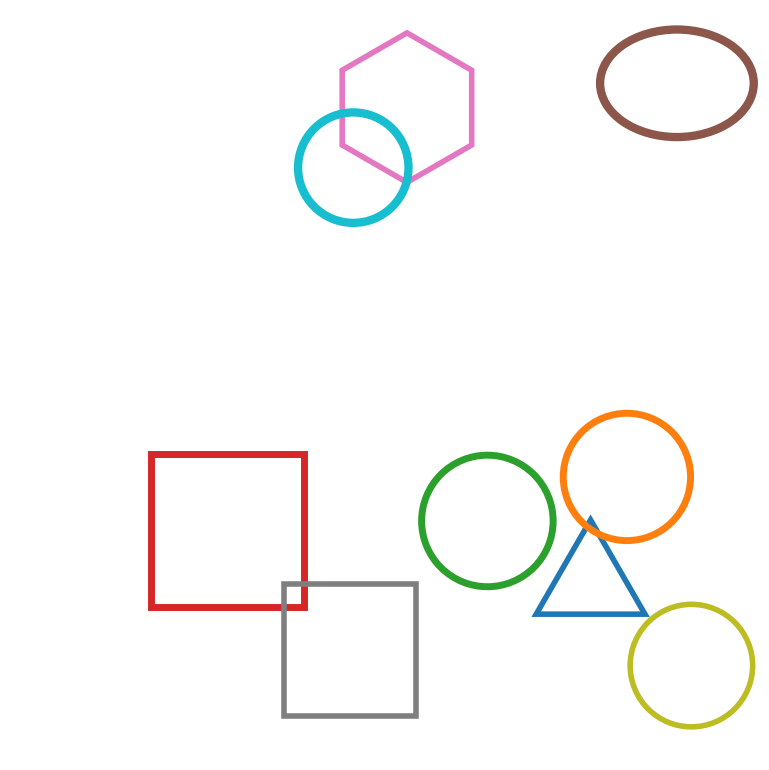[{"shape": "triangle", "thickness": 2, "radius": 0.41, "center": [0.767, 0.243]}, {"shape": "circle", "thickness": 2.5, "radius": 0.41, "center": [0.814, 0.381]}, {"shape": "circle", "thickness": 2.5, "radius": 0.43, "center": [0.633, 0.323]}, {"shape": "square", "thickness": 2.5, "radius": 0.5, "center": [0.296, 0.311]}, {"shape": "oval", "thickness": 3, "radius": 0.5, "center": [0.879, 0.892]}, {"shape": "hexagon", "thickness": 2, "radius": 0.49, "center": [0.528, 0.86]}, {"shape": "square", "thickness": 2, "radius": 0.43, "center": [0.455, 0.155]}, {"shape": "circle", "thickness": 2, "radius": 0.4, "center": [0.898, 0.136]}, {"shape": "circle", "thickness": 3, "radius": 0.36, "center": [0.459, 0.782]}]